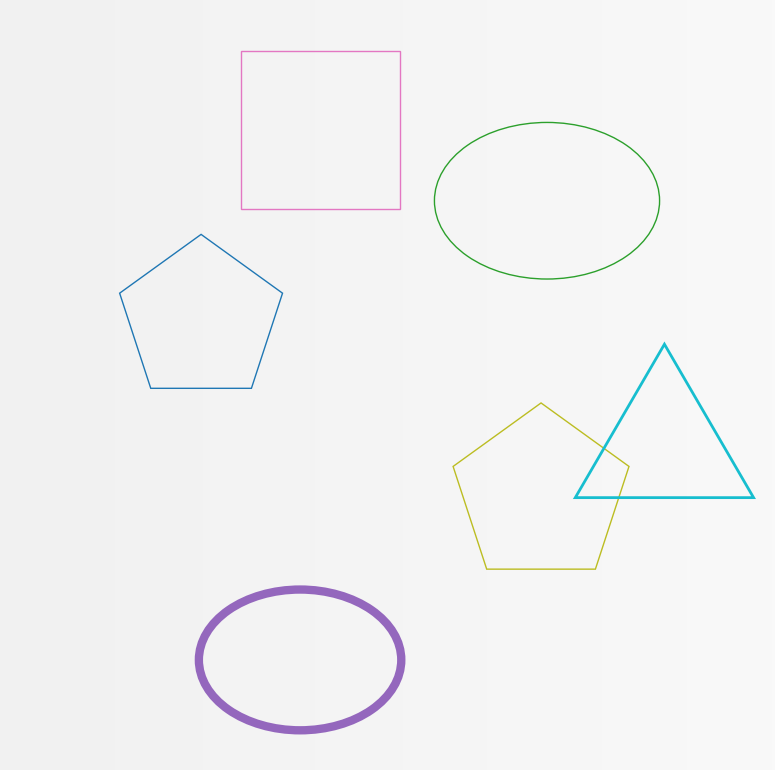[{"shape": "pentagon", "thickness": 0.5, "radius": 0.55, "center": [0.259, 0.585]}, {"shape": "oval", "thickness": 0.5, "radius": 0.73, "center": [0.706, 0.739]}, {"shape": "oval", "thickness": 3, "radius": 0.65, "center": [0.387, 0.143]}, {"shape": "square", "thickness": 0.5, "radius": 0.51, "center": [0.413, 0.832]}, {"shape": "pentagon", "thickness": 0.5, "radius": 0.6, "center": [0.698, 0.357]}, {"shape": "triangle", "thickness": 1, "radius": 0.66, "center": [0.857, 0.42]}]